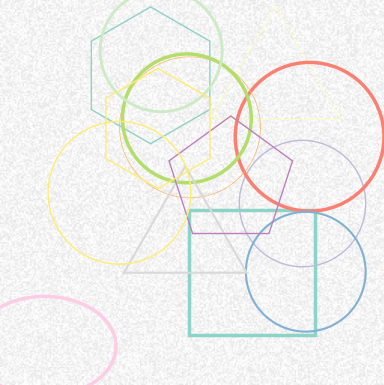[{"shape": "square", "thickness": 2.5, "radius": 0.82, "center": [0.654, 0.292]}, {"shape": "hexagon", "thickness": 1, "radius": 0.89, "center": [0.391, 0.804]}, {"shape": "triangle", "thickness": 0.5, "radius": 0.98, "center": [0.715, 0.787]}, {"shape": "circle", "thickness": 1, "radius": 0.82, "center": [0.786, 0.471]}, {"shape": "circle", "thickness": 2.5, "radius": 0.97, "center": [0.804, 0.645]}, {"shape": "circle", "thickness": 1.5, "radius": 0.78, "center": [0.794, 0.294]}, {"shape": "circle", "thickness": 0.5, "radius": 0.92, "center": [0.494, 0.669]}, {"shape": "circle", "thickness": 2.5, "radius": 0.84, "center": [0.485, 0.693]}, {"shape": "oval", "thickness": 2.5, "radius": 0.93, "center": [0.116, 0.1]}, {"shape": "triangle", "thickness": 1.5, "radius": 0.92, "center": [0.481, 0.384]}, {"shape": "pentagon", "thickness": 1, "radius": 0.84, "center": [0.599, 0.53]}, {"shape": "circle", "thickness": 2, "radius": 0.79, "center": [0.419, 0.868]}, {"shape": "hexagon", "thickness": 1, "radius": 0.78, "center": [0.41, 0.667]}, {"shape": "circle", "thickness": 1, "radius": 0.93, "center": [0.31, 0.499]}]